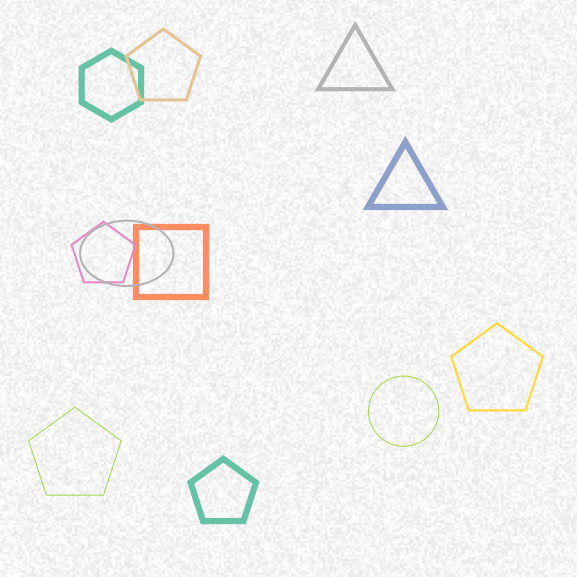[{"shape": "hexagon", "thickness": 3, "radius": 0.3, "center": [0.193, 0.852]}, {"shape": "pentagon", "thickness": 3, "radius": 0.3, "center": [0.387, 0.145]}, {"shape": "square", "thickness": 3, "radius": 0.3, "center": [0.296, 0.546]}, {"shape": "triangle", "thickness": 3, "radius": 0.37, "center": [0.702, 0.678]}, {"shape": "pentagon", "thickness": 1, "radius": 0.29, "center": [0.179, 0.557]}, {"shape": "pentagon", "thickness": 0.5, "radius": 0.42, "center": [0.13, 0.21]}, {"shape": "circle", "thickness": 0.5, "radius": 0.3, "center": [0.699, 0.287]}, {"shape": "pentagon", "thickness": 1, "radius": 0.42, "center": [0.861, 0.356]}, {"shape": "pentagon", "thickness": 1.5, "radius": 0.34, "center": [0.283, 0.881]}, {"shape": "oval", "thickness": 1, "radius": 0.4, "center": [0.22, 0.56]}, {"shape": "triangle", "thickness": 2, "radius": 0.37, "center": [0.615, 0.882]}]